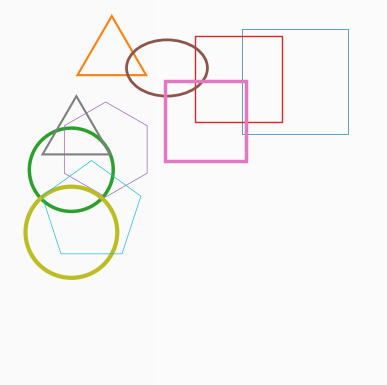[{"shape": "square", "thickness": 0.5, "radius": 0.68, "center": [0.762, 0.788]}, {"shape": "triangle", "thickness": 1.5, "radius": 0.51, "center": [0.288, 0.856]}, {"shape": "circle", "thickness": 2.5, "radius": 0.54, "center": [0.184, 0.559]}, {"shape": "square", "thickness": 1, "radius": 0.56, "center": [0.615, 0.795]}, {"shape": "hexagon", "thickness": 0.5, "radius": 0.62, "center": [0.273, 0.612]}, {"shape": "oval", "thickness": 2, "radius": 0.52, "center": [0.431, 0.823]}, {"shape": "square", "thickness": 2.5, "radius": 0.52, "center": [0.53, 0.685]}, {"shape": "triangle", "thickness": 1.5, "radius": 0.5, "center": [0.197, 0.649]}, {"shape": "circle", "thickness": 3, "radius": 0.59, "center": [0.184, 0.397]}, {"shape": "pentagon", "thickness": 0.5, "radius": 0.67, "center": [0.236, 0.449]}]